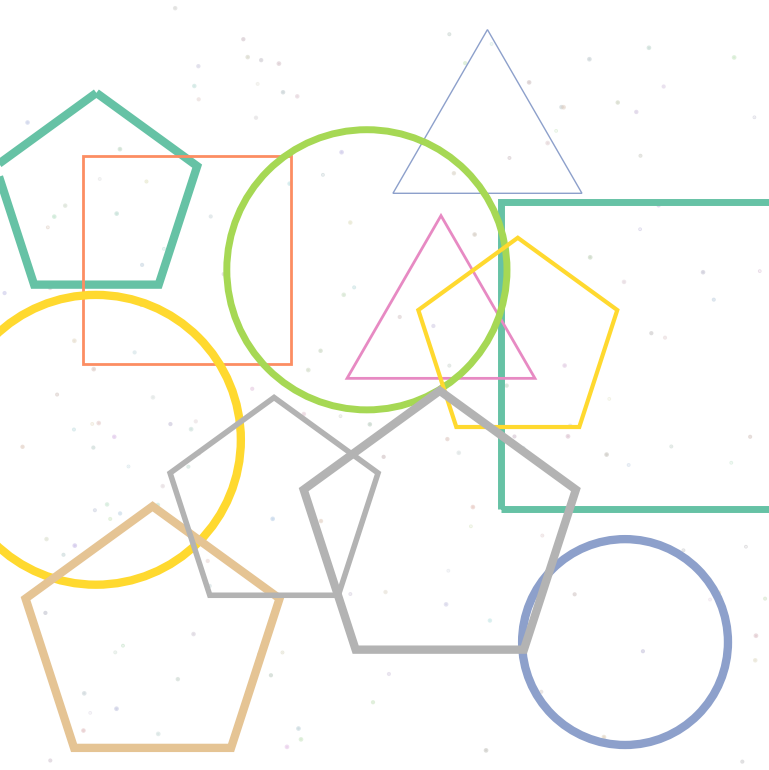[{"shape": "pentagon", "thickness": 3, "radius": 0.69, "center": [0.125, 0.742]}, {"shape": "square", "thickness": 2.5, "radius": 1.0, "center": [0.849, 0.538]}, {"shape": "square", "thickness": 1, "radius": 0.68, "center": [0.243, 0.663]}, {"shape": "circle", "thickness": 3, "radius": 0.67, "center": [0.812, 0.166]}, {"shape": "triangle", "thickness": 0.5, "radius": 0.71, "center": [0.633, 0.82]}, {"shape": "triangle", "thickness": 1, "radius": 0.7, "center": [0.573, 0.579]}, {"shape": "circle", "thickness": 2.5, "radius": 0.91, "center": [0.476, 0.65]}, {"shape": "circle", "thickness": 3, "radius": 0.94, "center": [0.125, 0.429]}, {"shape": "pentagon", "thickness": 1.5, "radius": 0.68, "center": [0.672, 0.555]}, {"shape": "pentagon", "thickness": 3, "radius": 0.87, "center": [0.198, 0.169]}, {"shape": "pentagon", "thickness": 2, "radius": 0.71, "center": [0.356, 0.342]}, {"shape": "pentagon", "thickness": 3, "radius": 0.93, "center": [0.571, 0.307]}]